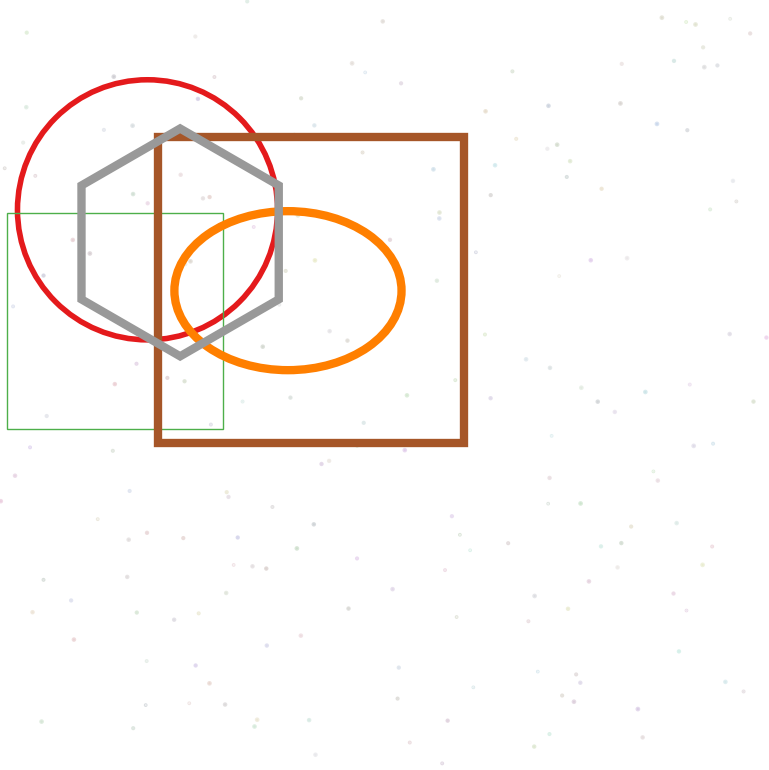[{"shape": "circle", "thickness": 2, "radius": 0.84, "center": [0.192, 0.728]}, {"shape": "square", "thickness": 0.5, "radius": 0.7, "center": [0.149, 0.583]}, {"shape": "oval", "thickness": 3, "radius": 0.74, "center": [0.374, 0.623]}, {"shape": "square", "thickness": 3, "radius": 0.99, "center": [0.404, 0.624]}, {"shape": "hexagon", "thickness": 3, "radius": 0.74, "center": [0.234, 0.685]}]